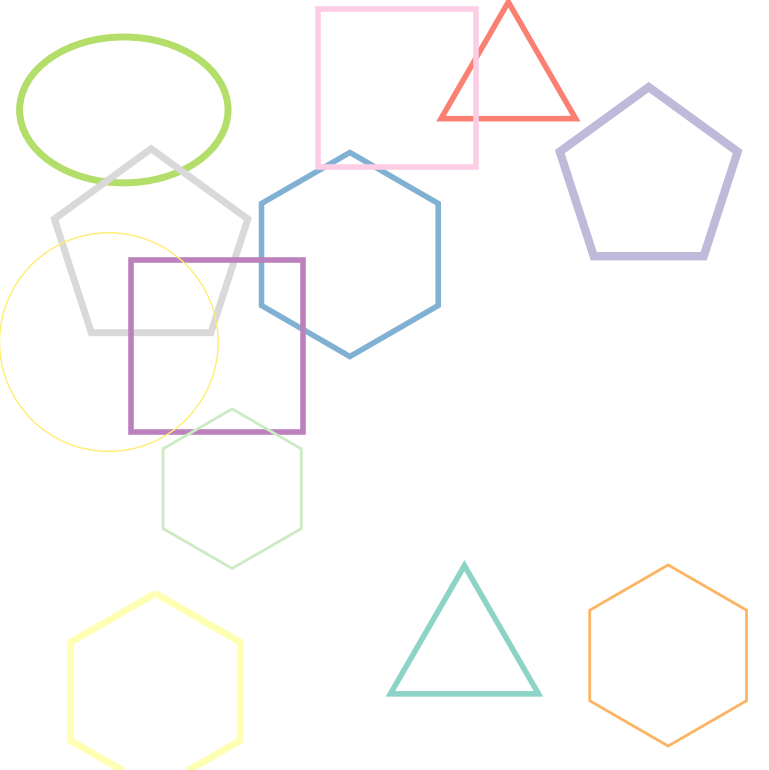[{"shape": "triangle", "thickness": 2, "radius": 0.56, "center": [0.603, 0.154]}, {"shape": "hexagon", "thickness": 2.5, "radius": 0.64, "center": [0.202, 0.102]}, {"shape": "pentagon", "thickness": 3, "radius": 0.61, "center": [0.843, 0.766]}, {"shape": "triangle", "thickness": 2, "radius": 0.5, "center": [0.66, 0.896]}, {"shape": "hexagon", "thickness": 2, "radius": 0.66, "center": [0.454, 0.669]}, {"shape": "hexagon", "thickness": 1, "radius": 0.59, "center": [0.868, 0.149]}, {"shape": "oval", "thickness": 2.5, "radius": 0.68, "center": [0.161, 0.857]}, {"shape": "square", "thickness": 2, "radius": 0.51, "center": [0.516, 0.886]}, {"shape": "pentagon", "thickness": 2.5, "radius": 0.66, "center": [0.196, 0.675]}, {"shape": "square", "thickness": 2, "radius": 0.56, "center": [0.281, 0.55]}, {"shape": "hexagon", "thickness": 1, "radius": 0.52, "center": [0.301, 0.365]}, {"shape": "circle", "thickness": 0.5, "radius": 0.71, "center": [0.141, 0.556]}]